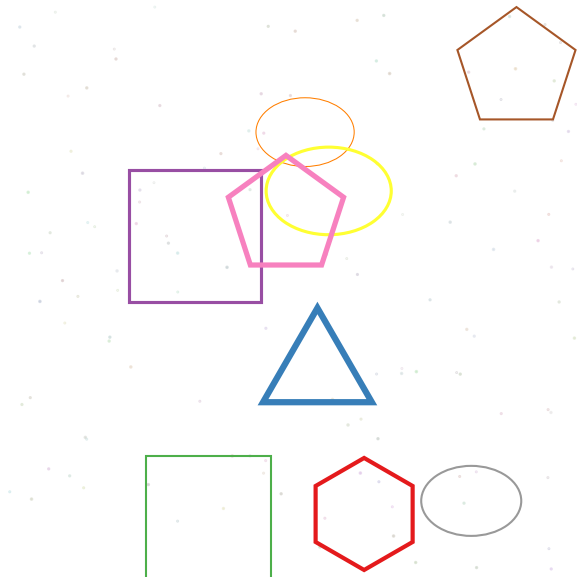[{"shape": "hexagon", "thickness": 2, "radius": 0.48, "center": [0.631, 0.109]}, {"shape": "triangle", "thickness": 3, "radius": 0.54, "center": [0.55, 0.357]}, {"shape": "square", "thickness": 1, "radius": 0.54, "center": [0.36, 0.101]}, {"shape": "square", "thickness": 1.5, "radius": 0.57, "center": [0.338, 0.59]}, {"shape": "oval", "thickness": 0.5, "radius": 0.43, "center": [0.528, 0.77]}, {"shape": "oval", "thickness": 1.5, "radius": 0.54, "center": [0.569, 0.669]}, {"shape": "pentagon", "thickness": 1, "radius": 0.54, "center": [0.894, 0.879]}, {"shape": "pentagon", "thickness": 2.5, "radius": 0.52, "center": [0.495, 0.625]}, {"shape": "oval", "thickness": 1, "radius": 0.43, "center": [0.816, 0.132]}]